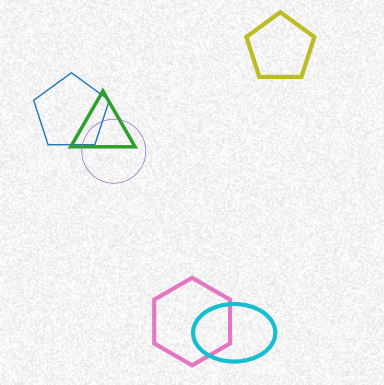[{"shape": "pentagon", "thickness": 1, "radius": 0.52, "center": [0.186, 0.708]}, {"shape": "triangle", "thickness": 2.5, "radius": 0.48, "center": [0.267, 0.667]}, {"shape": "circle", "thickness": 0.5, "radius": 0.42, "center": [0.296, 0.607]}, {"shape": "hexagon", "thickness": 3, "radius": 0.57, "center": [0.499, 0.165]}, {"shape": "pentagon", "thickness": 3, "radius": 0.46, "center": [0.728, 0.875]}, {"shape": "oval", "thickness": 3, "radius": 0.53, "center": [0.608, 0.136]}]